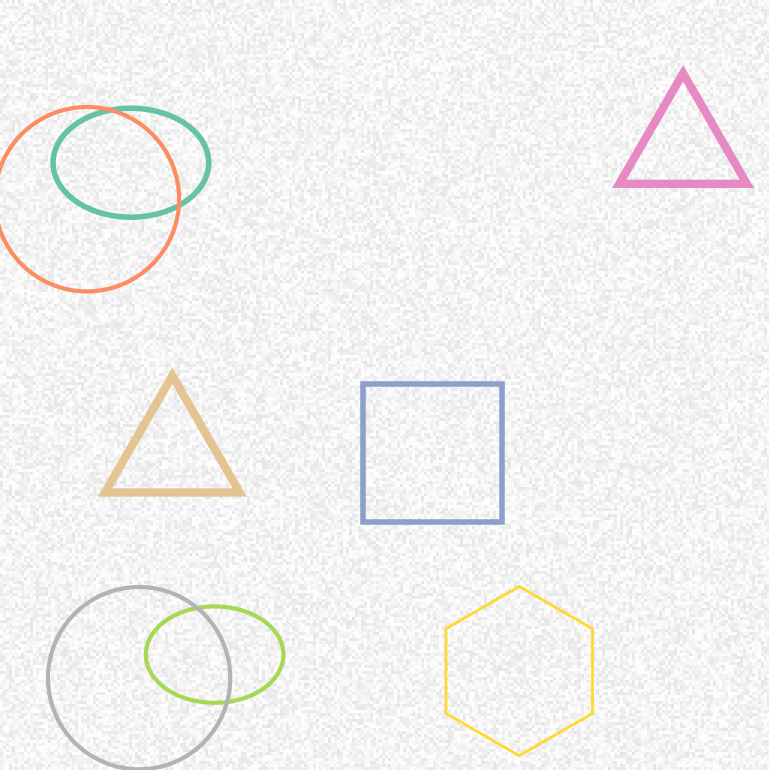[{"shape": "oval", "thickness": 2, "radius": 0.51, "center": [0.17, 0.789]}, {"shape": "circle", "thickness": 1.5, "radius": 0.6, "center": [0.113, 0.741]}, {"shape": "square", "thickness": 2, "radius": 0.45, "center": [0.561, 0.412]}, {"shape": "triangle", "thickness": 3, "radius": 0.48, "center": [0.887, 0.809]}, {"shape": "oval", "thickness": 1.5, "radius": 0.45, "center": [0.279, 0.15]}, {"shape": "hexagon", "thickness": 1, "radius": 0.55, "center": [0.674, 0.128]}, {"shape": "triangle", "thickness": 3, "radius": 0.51, "center": [0.224, 0.411]}, {"shape": "circle", "thickness": 1.5, "radius": 0.59, "center": [0.181, 0.119]}]